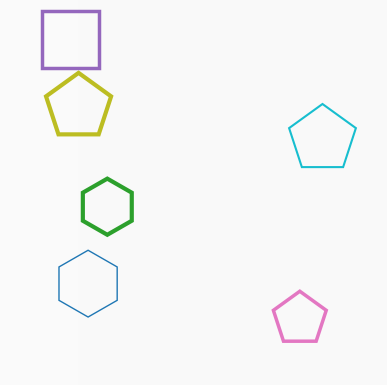[{"shape": "hexagon", "thickness": 1, "radius": 0.43, "center": [0.227, 0.263]}, {"shape": "hexagon", "thickness": 3, "radius": 0.36, "center": [0.277, 0.463]}, {"shape": "square", "thickness": 2.5, "radius": 0.37, "center": [0.182, 0.897]}, {"shape": "pentagon", "thickness": 2.5, "radius": 0.36, "center": [0.774, 0.172]}, {"shape": "pentagon", "thickness": 3, "radius": 0.44, "center": [0.203, 0.722]}, {"shape": "pentagon", "thickness": 1.5, "radius": 0.45, "center": [0.832, 0.639]}]